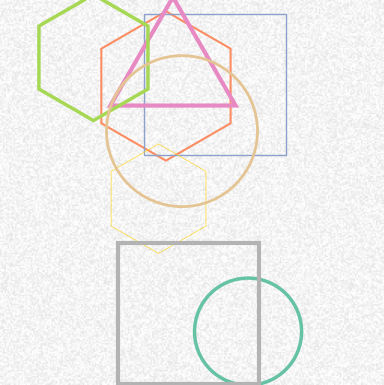[{"shape": "circle", "thickness": 2.5, "radius": 0.7, "center": [0.644, 0.139]}, {"shape": "hexagon", "thickness": 1.5, "radius": 0.97, "center": [0.431, 0.777]}, {"shape": "square", "thickness": 1, "radius": 0.92, "center": [0.558, 0.78]}, {"shape": "triangle", "thickness": 3, "radius": 0.94, "center": [0.449, 0.82]}, {"shape": "hexagon", "thickness": 2.5, "radius": 0.82, "center": [0.243, 0.85]}, {"shape": "hexagon", "thickness": 0.5, "radius": 0.71, "center": [0.412, 0.484]}, {"shape": "circle", "thickness": 2, "radius": 0.98, "center": [0.473, 0.659]}, {"shape": "square", "thickness": 3, "radius": 0.92, "center": [0.489, 0.186]}]